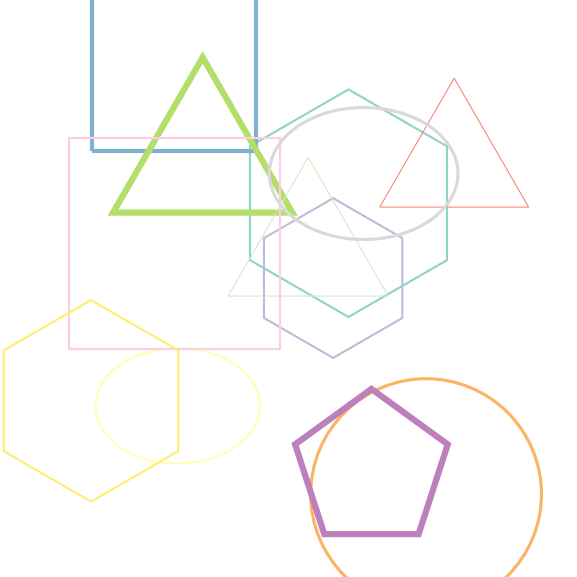[{"shape": "hexagon", "thickness": 1, "radius": 0.99, "center": [0.603, 0.647]}, {"shape": "oval", "thickness": 1, "radius": 0.71, "center": [0.308, 0.296]}, {"shape": "hexagon", "thickness": 1, "radius": 0.69, "center": [0.577, 0.518]}, {"shape": "triangle", "thickness": 0.5, "radius": 0.74, "center": [0.786, 0.715]}, {"shape": "square", "thickness": 2, "radius": 0.71, "center": [0.301, 0.881]}, {"shape": "circle", "thickness": 1.5, "radius": 1.0, "center": [0.738, 0.144]}, {"shape": "triangle", "thickness": 3, "radius": 0.9, "center": [0.351, 0.721]}, {"shape": "square", "thickness": 1, "radius": 0.91, "center": [0.303, 0.577]}, {"shape": "oval", "thickness": 1.5, "radius": 0.82, "center": [0.63, 0.699]}, {"shape": "pentagon", "thickness": 3, "radius": 0.69, "center": [0.643, 0.187]}, {"shape": "triangle", "thickness": 0.5, "radius": 0.8, "center": [0.534, 0.567]}, {"shape": "hexagon", "thickness": 1, "radius": 0.87, "center": [0.158, 0.305]}]